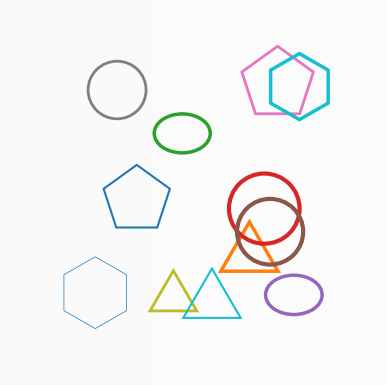[{"shape": "pentagon", "thickness": 1.5, "radius": 0.45, "center": [0.353, 0.482]}, {"shape": "hexagon", "thickness": 0.5, "radius": 0.47, "center": [0.246, 0.24]}, {"shape": "triangle", "thickness": 2.5, "radius": 0.43, "center": [0.644, 0.338]}, {"shape": "oval", "thickness": 2.5, "radius": 0.36, "center": [0.47, 0.654]}, {"shape": "circle", "thickness": 3, "radius": 0.46, "center": [0.682, 0.458]}, {"shape": "oval", "thickness": 2.5, "radius": 0.36, "center": [0.758, 0.234]}, {"shape": "circle", "thickness": 3, "radius": 0.43, "center": [0.697, 0.398]}, {"shape": "pentagon", "thickness": 2, "radius": 0.49, "center": [0.716, 0.783]}, {"shape": "circle", "thickness": 2, "radius": 0.37, "center": [0.302, 0.766]}, {"shape": "triangle", "thickness": 2, "radius": 0.35, "center": [0.447, 0.227]}, {"shape": "hexagon", "thickness": 2.5, "radius": 0.43, "center": [0.773, 0.775]}, {"shape": "triangle", "thickness": 1.5, "radius": 0.43, "center": [0.547, 0.217]}]